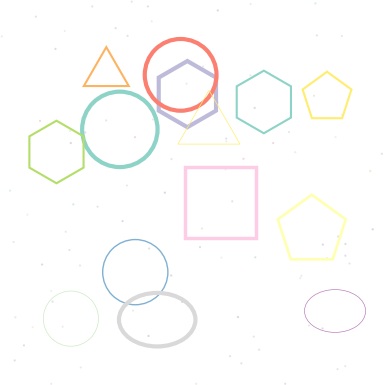[{"shape": "circle", "thickness": 3, "radius": 0.49, "center": [0.311, 0.664]}, {"shape": "hexagon", "thickness": 1.5, "radius": 0.41, "center": [0.685, 0.735]}, {"shape": "pentagon", "thickness": 2, "radius": 0.46, "center": [0.81, 0.401]}, {"shape": "hexagon", "thickness": 3, "radius": 0.43, "center": [0.487, 0.756]}, {"shape": "circle", "thickness": 3, "radius": 0.47, "center": [0.469, 0.806]}, {"shape": "circle", "thickness": 1, "radius": 0.42, "center": [0.351, 0.293]}, {"shape": "triangle", "thickness": 1.5, "radius": 0.34, "center": [0.276, 0.81]}, {"shape": "hexagon", "thickness": 1.5, "radius": 0.41, "center": [0.147, 0.605]}, {"shape": "square", "thickness": 2.5, "radius": 0.47, "center": [0.573, 0.474]}, {"shape": "oval", "thickness": 3, "radius": 0.5, "center": [0.408, 0.17]}, {"shape": "oval", "thickness": 0.5, "radius": 0.4, "center": [0.87, 0.192]}, {"shape": "circle", "thickness": 0.5, "radius": 0.36, "center": [0.184, 0.172]}, {"shape": "triangle", "thickness": 0.5, "radius": 0.47, "center": [0.543, 0.672]}, {"shape": "pentagon", "thickness": 1.5, "radius": 0.33, "center": [0.849, 0.747]}]